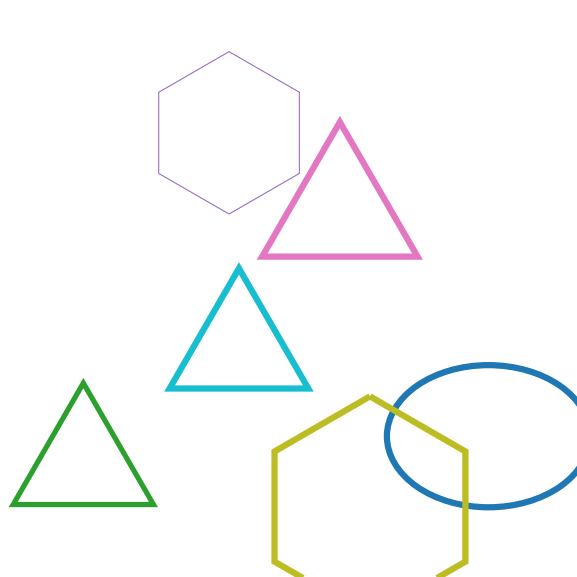[{"shape": "oval", "thickness": 3, "radius": 0.88, "center": [0.846, 0.244]}, {"shape": "triangle", "thickness": 2.5, "radius": 0.7, "center": [0.144, 0.196]}, {"shape": "hexagon", "thickness": 0.5, "radius": 0.7, "center": [0.397, 0.769]}, {"shape": "triangle", "thickness": 3, "radius": 0.78, "center": [0.588, 0.632]}, {"shape": "hexagon", "thickness": 3, "radius": 0.95, "center": [0.641, 0.122]}, {"shape": "triangle", "thickness": 3, "radius": 0.69, "center": [0.414, 0.396]}]